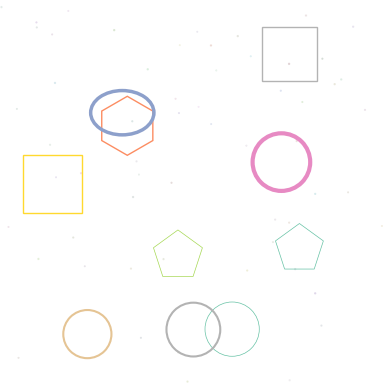[{"shape": "circle", "thickness": 0.5, "radius": 0.35, "center": [0.603, 0.145]}, {"shape": "pentagon", "thickness": 0.5, "radius": 0.33, "center": [0.778, 0.354]}, {"shape": "hexagon", "thickness": 1, "radius": 0.38, "center": [0.331, 0.673]}, {"shape": "oval", "thickness": 2.5, "radius": 0.41, "center": [0.318, 0.707]}, {"shape": "circle", "thickness": 3, "radius": 0.37, "center": [0.731, 0.579]}, {"shape": "pentagon", "thickness": 0.5, "radius": 0.33, "center": [0.462, 0.336]}, {"shape": "square", "thickness": 1, "radius": 0.38, "center": [0.137, 0.522]}, {"shape": "circle", "thickness": 1.5, "radius": 0.31, "center": [0.227, 0.132]}, {"shape": "circle", "thickness": 1.5, "radius": 0.35, "center": [0.502, 0.144]}, {"shape": "square", "thickness": 1, "radius": 0.35, "center": [0.752, 0.859]}]